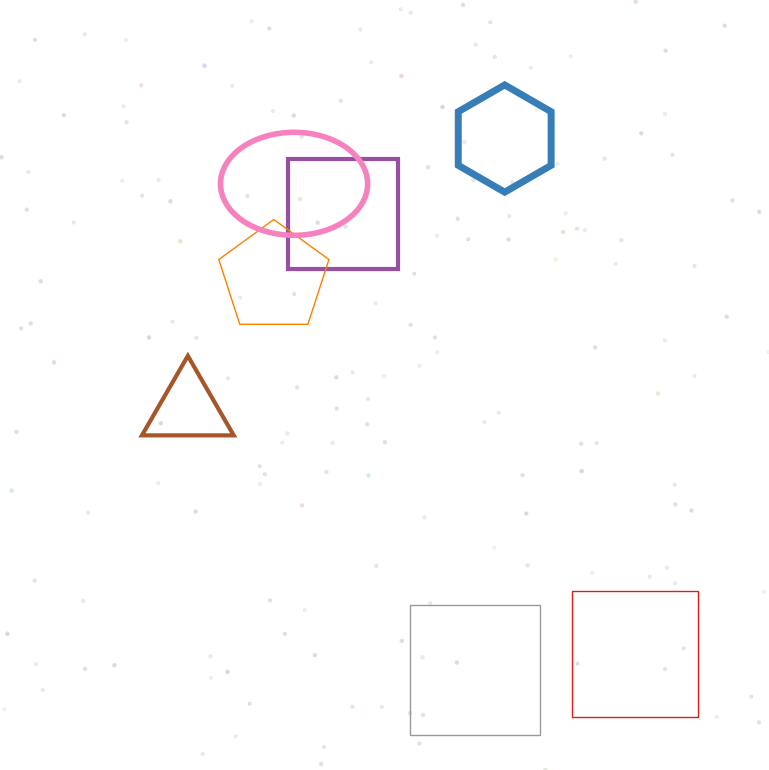[{"shape": "square", "thickness": 0.5, "radius": 0.41, "center": [0.824, 0.15]}, {"shape": "hexagon", "thickness": 2.5, "radius": 0.35, "center": [0.655, 0.82]}, {"shape": "square", "thickness": 1.5, "radius": 0.36, "center": [0.445, 0.722]}, {"shape": "pentagon", "thickness": 0.5, "radius": 0.38, "center": [0.356, 0.64]}, {"shape": "triangle", "thickness": 1.5, "radius": 0.34, "center": [0.244, 0.469]}, {"shape": "oval", "thickness": 2, "radius": 0.48, "center": [0.382, 0.761]}, {"shape": "square", "thickness": 0.5, "radius": 0.42, "center": [0.617, 0.13]}]